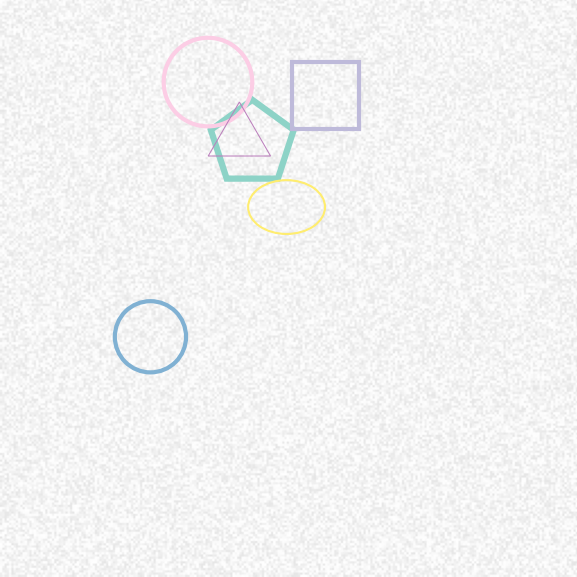[{"shape": "pentagon", "thickness": 3, "radius": 0.38, "center": [0.437, 0.751]}, {"shape": "square", "thickness": 2, "radius": 0.29, "center": [0.564, 0.833]}, {"shape": "circle", "thickness": 2, "radius": 0.31, "center": [0.261, 0.416]}, {"shape": "circle", "thickness": 2, "radius": 0.38, "center": [0.36, 0.857]}, {"shape": "triangle", "thickness": 0.5, "radius": 0.31, "center": [0.415, 0.76]}, {"shape": "oval", "thickness": 1, "radius": 0.33, "center": [0.496, 0.641]}]